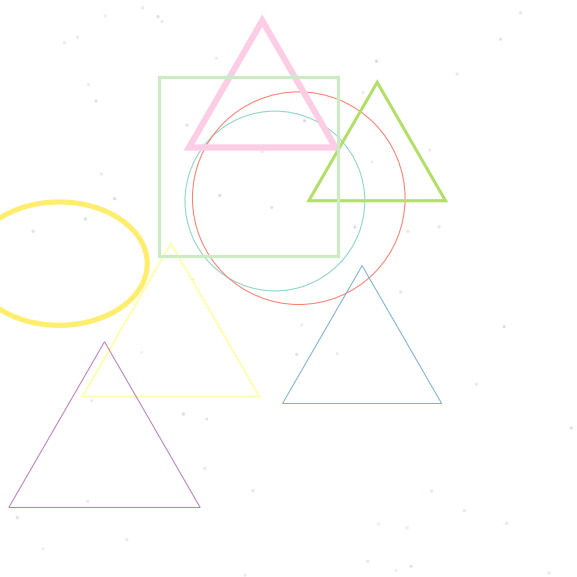[{"shape": "circle", "thickness": 0.5, "radius": 0.78, "center": [0.476, 0.651]}, {"shape": "triangle", "thickness": 1, "radius": 0.88, "center": [0.296, 0.401]}, {"shape": "circle", "thickness": 0.5, "radius": 0.92, "center": [0.517, 0.656]}, {"shape": "triangle", "thickness": 0.5, "radius": 0.8, "center": [0.627, 0.38]}, {"shape": "triangle", "thickness": 1.5, "radius": 0.68, "center": [0.653, 0.72]}, {"shape": "triangle", "thickness": 3, "radius": 0.73, "center": [0.454, 0.817]}, {"shape": "triangle", "thickness": 0.5, "radius": 0.96, "center": [0.181, 0.216]}, {"shape": "square", "thickness": 1.5, "radius": 0.78, "center": [0.43, 0.711]}, {"shape": "oval", "thickness": 2.5, "radius": 0.76, "center": [0.102, 0.543]}]